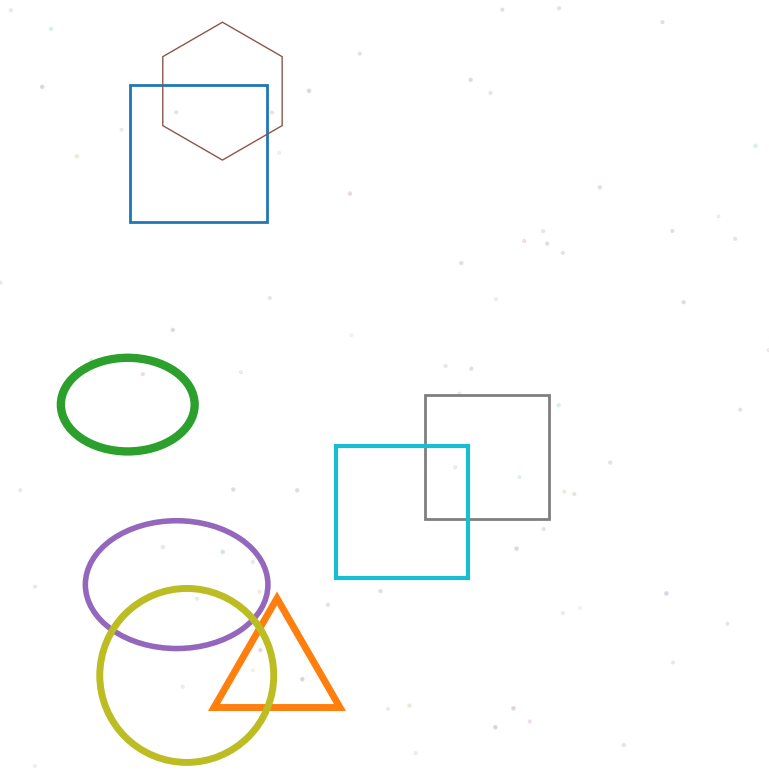[{"shape": "square", "thickness": 1, "radius": 0.45, "center": [0.258, 0.801]}, {"shape": "triangle", "thickness": 2.5, "radius": 0.47, "center": [0.36, 0.128]}, {"shape": "oval", "thickness": 3, "radius": 0.43, "center": [0.166, 0.475]}, {"shape": "oval", "thickness": 2, "radius": 0.59, "center": [0.229, 0.241]}, {"shape": "hexagon", "thickness": 0.5, "radius": 0.45, "center": [0.289, 0.882]}, {"shape": "square", "thickness": 1, "radius": 0.4, "center": [0.633, 0.407]}, {"shape": "circle", "thickness": 2.5, "radius": 0.56, "center": [0.243, 0.123]}, {"shape": "square", "thickness": 1.5, "radius": 0.43, "center": [0.522, 0.335]}]